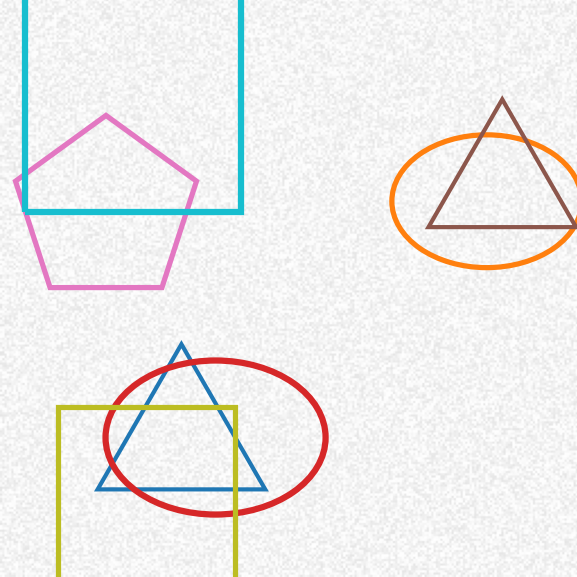[{"shape": "triangle", "thickness": 2, "radius": 0.84, "center": [0.314, 0.235]}, {"shape": "oval", "thickness": 2.5, "radius": 0.82, "center": [0.843, 0.651]}, {"shape": "oval", "thickness": 3, "radius": 0.95, "center": [0.373, 0.242]}, {"shape": "triangle", "thickness": 2, "radius": 0.74, "center": [0.87, 0.68]}, {"shape": "pentagon", "thickness": 2.5, "radius": 0.82, "center": [0.184, 0.634]}, {"shape": "square", "thickness": 2.5, "radius": 0.77, "center": [0.254, 0.14]}, {"shape": "square", "thickness": 3, "radius": 0.93, "center": [0.23, 0.819]}]